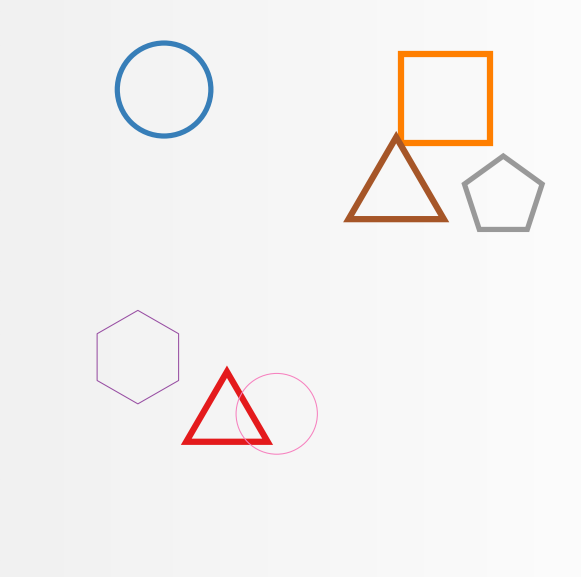[{"shape": "triangle", "thickness": 3, "radius": 0.4, "center": [0.39, 0.275]}, {"shape": "circle", "thickness": 2.5, "radius": 0.4, "center": [0.282, 0.844]}, {"shape": "hexagon", "thickness": 0.5, "radius": 0.4, "center": [0.237, 0.381]}, {"shape": "square", "thickness": 3, "radius": 0.38, "center": [0.766, 0.829]}, {"shape": "triangle", "thickness": 3, "radius": 0.47, "center": [0.682, 0.667]}, {"shape": "circle", "thickness": 0.5, "radius": 0.35, "center": [0.476, 0.283]}, {"shape": "pentagon", "thickness": 2.5, "radius": 0.35, "center": [0.866, 0.659]}]